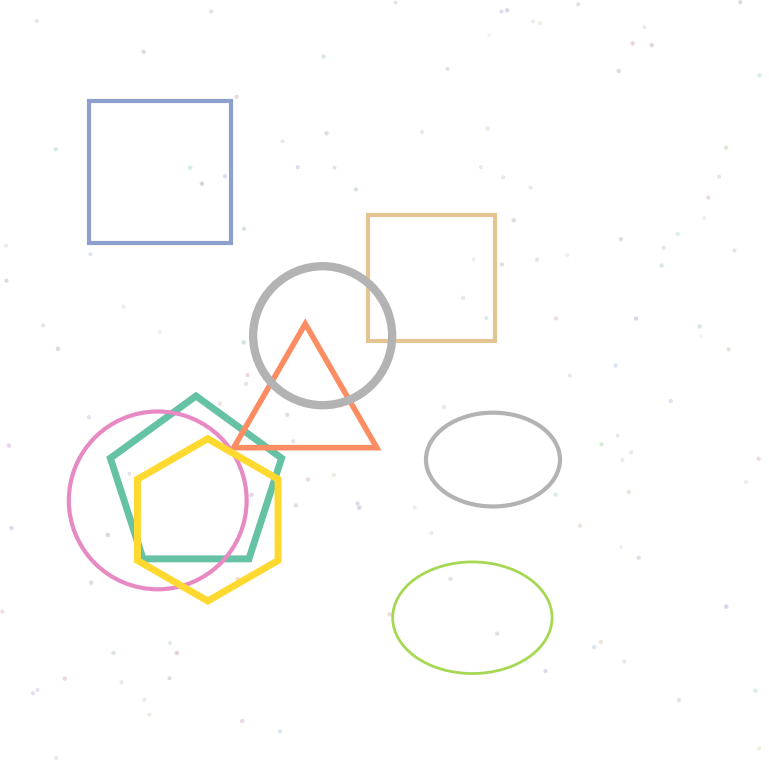[{"shape": "pentagon", "thickness": 2.5, "radius": 0.58, "center": [0.255, 0.369]}, {"shape": "triangle", "thickness": 2, "radius": 0.54, "center": [0.396, 0.472]}, {"shape": "square", "thickness": 1.5, "radius": 0.46, "center": [0.208, 0.777]}, {"shape": "circle", "thickness": 1.5, "radius": 0.58, "center": [0.205, 0.35]}, {"shape": "oval", "thickness": 1, "radius": 0.52, "center": [0.613, 0.198]}, {"shape": "hexagon", "thickness": 2.5, "radius": 0.53, "center": [0.27, 0.325]}, {"shape": "square", "thickness": 1.5, "radius": 0.41, "center": [0.56, 0.639]}, {"shape": "circle", "thickness": 3, "radius": 0.45, "center": [0.419, 0.564]}, {"shape": "oval", "thickness": 1.5, "radius": 0.44, "center": [0.64, 0.403]}]